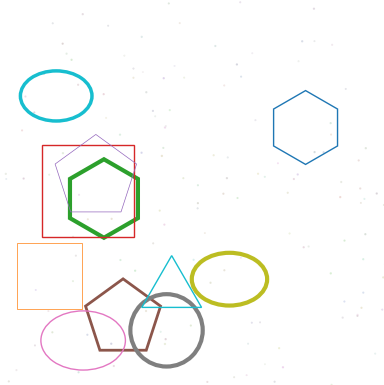[{"shape": "hexagon", "thickness": 1, "radius": 0.48, "center": [0.794, 0.669]}, {"shape": "square", "thickness": 0.5, "radius": 0.42, "center": [0.129, 0.283]}, {"shape": "hexagon", "thickness": 3, "radius": 0.51, "center": [0.27, 0.484]}, {"shape": "square", "thickness": 1, "radius": 0.6, "center": [0.229, 0.503]}, {"shape": "pentagon", "thickness": 0.5, "radius": 0.56, "center": [0.249, 0.54]}, {"shape": "pentagon", "thickness": 2, "radius": 0.51, "center": [0.32, 0.173]}, {"shape": "oval", "thickness": 1, "radius": 0.55, "center": [0.216, 0.116]}, {"shape": "circle", "thickness": 3, "radius": 0.47, "center": [0.433, 0.142]}, {"shape": "oval", "thickness": 3, "radius": 0.49, "center": [0.596, 0.275]}, {"shape": "oval", "thickness": 2.5, "radius": 0.46, "center": [0.146, 0.751]}, {"shape": "triangle", "thickness": 1, "radius": 0.45, "center": [0.446, 0.246]}]